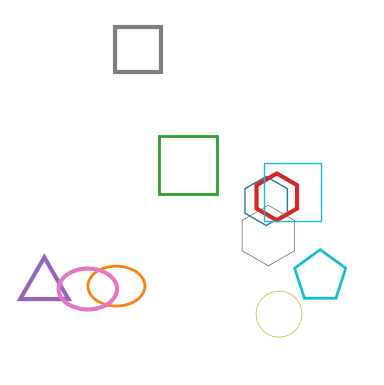[{"shape": "hexagon", "thickness": 1, "radius": 0.32, "center": [0.691, 0.478]}, {"shape": "oval", "thickness": 2, "radius": 0.37, "center": [0.302, 0.257]}, {"shape": "square", "thickness": 2, "radius": 0.37, "center": [0.489, 0.572]}, {"shape": "hexagon", "thickness": 3, "radius": 0.3, "center": [0.719, 0.489]}, {"shape": "triangle", "thickness": 3, "radius": 0.36, "center": [0.115, 0.259]}, {"shape": "hexagon", "thickness": 0.5, "radius": 0.39, "center": [0.697, 0.388]}, {"shape": "oval", "thickness": 3, "radius": 0.38, "center": [0.228, 0.249]}, {"shape": "square", "thickness": 3, "radius": 0.3, "center": [0.359, 0.872]}, {"shape": "circle", "thickness": 0.5, "radius": 0.3, "center": [0.725, 0.184]}, {"shape": "square", "thickness": 1, "radius": 0.37, "center": [0.76, 0.501]}, {"shape": "pentagon", "thickness": 2, "radius": 0.35, "center": [0.832, 0.282]}]